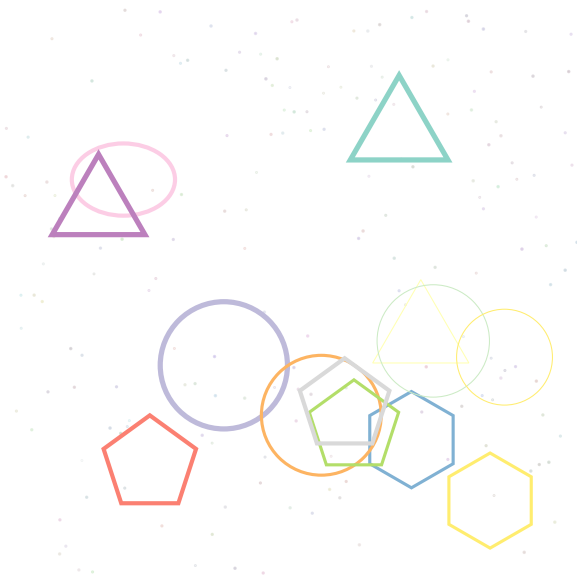[{"shape": "triangle", "thickness": 2.5, "radius": 0.49, "center": [0.691, 0.771]}, {"shape": "triangle", "thickness": 0.5, "radius": 0.48, "center": [0.729, 0.419]}, {"shape": "circle", "thickness": 2.5, "radius": 0.55, "center": [0.388, 0.367]}, {"shape": "pentagon", "thickness": 2, "radius": 0.42, "center": [0.259, 0.196]}, {"shape": "hexagon", "thickness": 1.5, "radius": 0.42, "center": [0.712, 0.238]}, {"shape": "circle", "thickness": 1.5, "radius": 0.52, "center": [0.556, 0.28]}, {"shape": "pentagon", "thickness": 1.5, "radius": 0.41, "center": [0.613, 0.26]}, {"shape": "oval", "thickness": 2, "radius": 0.45, "center": [0.214, 0.688]}, {"shape": "pentagon", "thickness": 2, "radius": 0.41, "center": [0.597, 0.297]}, {"shape": "triangle", "thickness": 2.5, "radius": 0.46, "center": [0.171, 0.639]}, {"shape": "circle", "thickness": 0.5, "radius": 0.49, "center": [0.75, 0.409]}, {"shape": "circle", "thickness": 0.5, "radius": 0.42, "center": [0.874, 0.381]}, {"shape": "hexagon", "thickness": 1.5, "radius": 0.41, "center": [0.849, 0.132]}]